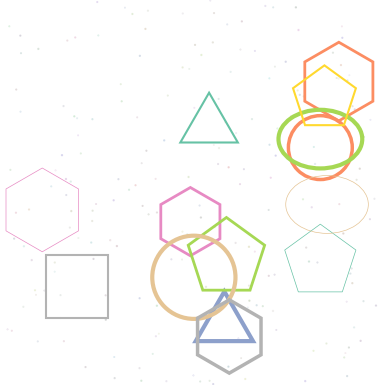[{"shape": "pentagon", "thickness": 0.5, "radius": 0.49, "center": [0.832, 0.321]}, {"shape": "triangle", "thickness": 1.5, "radius": 0.43, "center": [0.543, 0.673]}, {"shape": "hexagon", "thickness": 2, "radius": 0.51, "center": [0.88, 0.788]}, {"shape": "circle", "thickness": 2.5, "radius": 0.41, "center": [0.832, 0.617]}, {"shape": "triangle", "thickness": 3, "radius": 0.43, "center": [0.583, 0.157]}, {"shape": "hexagon", "thickness": 2, "radius": 0.44, "center": [0.494, 0.424]}, {"shape": "hexagon", "thickness": 0.5, "radius": 0.54, "center": [0.11, 0.455]}, {"shape": "oval", "thickness": 3, "radius": 0.54, "center": [0.832, 0.639]}, {"shape": "pentagon", "thickness": 2, "radius": 0.52, "center": [0.588, 0.331]}, {"shape": "pentagon", "thickness": 1.5, "radius": 0.43, "center": [0.843, 0.744]}, {"shape": "oval", "thickness": 0.5, "radius": 0.54, "center": [0.849, 0.469]}, {"shape": "circle", "thickness": 3, "radius": 0.54, "center": [0.504, 0.28]}, {"shape": "hexagon", "thickness": 2.5, "radius": 0.48, "center": [0.596, 0.126]}, {"shape": "square", "thickness": 1.5, "radius": 0.41, "center": [0.2, 0.256]}]